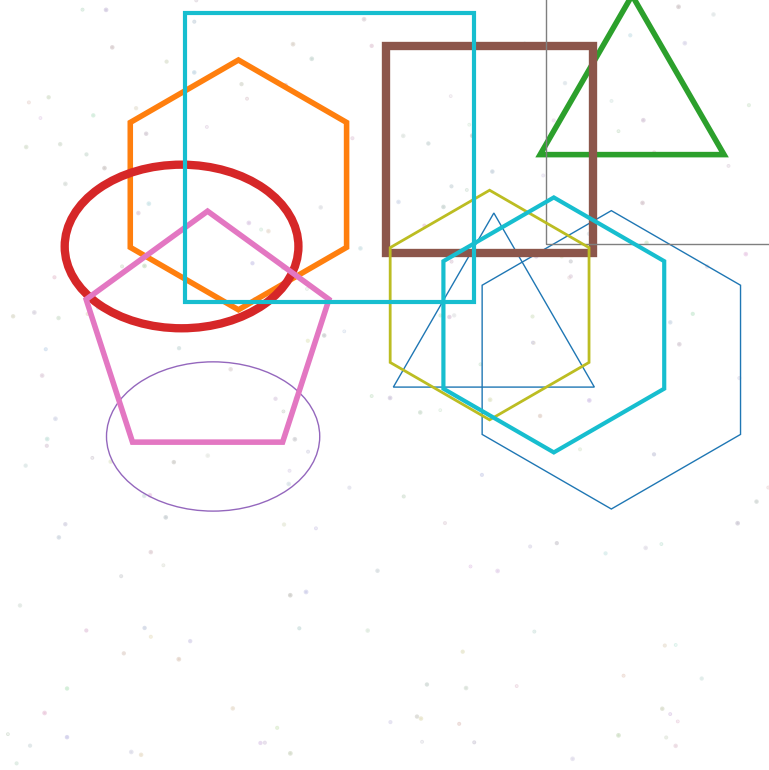[{"shape": "hexagon", "thickness": 0.5, "radius": 0.97, "center": [0.794, 0.533]}, {"shape": "triangle", "thickness": 0.5, "radius": 0.75, "center": [0.641, 0.573]}, {"shape": "hexagon", "thickness": 2, "radius": 0.81, "center": [0.31, 0.76]}, {"shape": "triangle", "thickness": 2, "radius": 0.69, "center": [0.821, 0.868]}, {"shape": "oval", "thickness": 3, "radius": 0.76, "center": [0.236, 0.68]}, {"shape": "oval", "thickness": 0.5, "radius": 0.69, "center": [0.277, 0.433]}, {"shape": "square", "thickness": 3, "radius": 0.67, "center": [0.636, 0.806]}, {"shape": "pentagon", "thickness": 2, "radius": 0.83, "center": [0.27, 0.56]}, {"shape": "square", "thickness": 0.5, "radius": 0.89, "center": [0.888, 0.861]}, {"shape": "hexagon", "thickness": 1, "radius": 0.75, "center": [0.636, 0.604]}, {"shape": "hexagon", "thickness": 1.5, "radius": 0.83, "center": [0.719, 0.578]}, {"shape": "square", "thickness": 1.5, "radius": 0.94, "center": [0.428, 0.795]}]